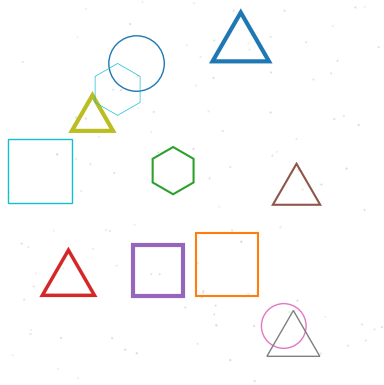[{"shape": "circle", "thickness": 1, "radius": 0.36, "center": [0.355, 0.835]}, {"shape": "triangle", "thickness": 3, "radius": 0.42, "center": [0.625, 0.883]}, {"shape": "square", "thickness": 1.5, "radius": 0.4, "center": [0.589, 0.313]}, {"shape": "hexagon", "thickness": 1.5, "radius": 0.31, "center": [0.45, 0.557]}, {"shape": "triangle", "thickness": 2.5, "radius": 0.39, "center": [0.178, 0.272]}, {"shape": "square", "thickness": 3, "radius": 0.33, "center": [0.411, 0.297]}, {"shape": "triangle", "thickness": 1.5, "radius": 0.36, "center": [0.77, 0.504]}, {"shape": "circle", "thickness": 1, "radius": 0.29, "center": [0.737, 0.153]}, {"shape": "triangle", "thickness": 1, "radius": 0.4, "center": [0.762, 0.114]}, {"shape": "triangle", "thickness": 3, "radius": 0.31, "center": [0.24, 0.691]}, {"shape": "square", "thickness": 1, "radius": 0.41, "center": [0.103, 0.555]}, {"shape": "hexagon", "thickness": 0.5, "radius": 0.34, "center": [0.305, 0.768]}]